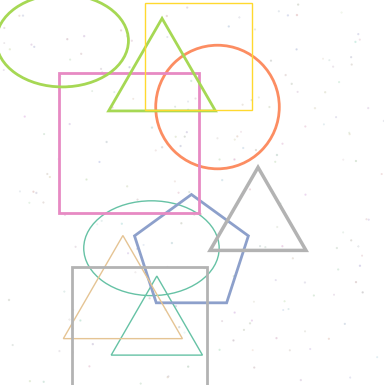[{"shape": "oval", "thickness": 1, "radius": 0.88, "center": [0.393, 0.355]}, {"shape": "triangle", "thickness": 1, "radius": 0.68, "center": [0.407, 0.146]}, {"shape": "circle", "thickness": 2, "radius": 0.8, "center": [0.565, 0.722]}, {"shape": "pentagon", "thickness": 2, "radius": 0.78, "center": [0.497, 0.339]}, {"shape": "square", "thickness": 2, "radius": 0.91, "center": [0.334, 0.629]}, {"shape": "triangle", "thickness": 2, "radius": 0.8, "center": [0.421, 0.792]}, {"shape": "oval", "thickness": 2, "radius": 0.86, "center": [0.162, 0.894]}, {"shape": "square", "thickness": 1, "radius": 0.69, "center": [0.516, 0.854]}, {"shape": "triangle", "thickness": 1, "radius": 0.89, "center": [0.319, 0.21]}, {"shape": "triangle", "thickness": 2.5, "radius": 0.72, "center": [0.67, 0.422]}, {"shape": "square", "thickness": 2, "radius": 0.88, "center": [0.362, 0.13]}]